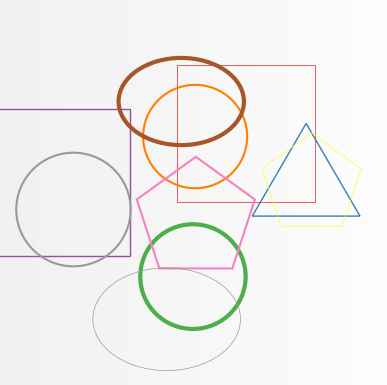[{"shape": "square", "thickness": 0.5, "radius": 0.89, "center": [0.636, 0.653]}, {"shape": "triangle", "thickness": 1, "radius": 0.8, "center": [0.79, 0.519]}, {"shape": "circle", "thickness": 3, "radius": 0.68, "center": [0.498, 0.282]}, {"shape": "square", "thickness": 1, "radius": 0.95, "center": [0.144, 0.527]}, {"shape": "circle", "thickness": 1.5, "radius": 0.67, "center": [0.504, 0.645]}, {"shape": "pentagon", "thickness": 0.5, "radius": 0.67, "center": [0.804, 0.521]}, {"shape": "oval", "thickness": 3, "radius": 0.81, "center": [0.468, 0.736]}, {"shape": "pentagon", "thickness": 1.5, "radius": 0.8, "center": [0.505, 0.432]}, {"shape": "circle", "thickness": 1.5, "radius": 0.74, "center": [0.19, 0.456]}, {"shape": "oval", "thickness": 0.5, "radius": 0.95, "center": [0.43, 0.171]}]